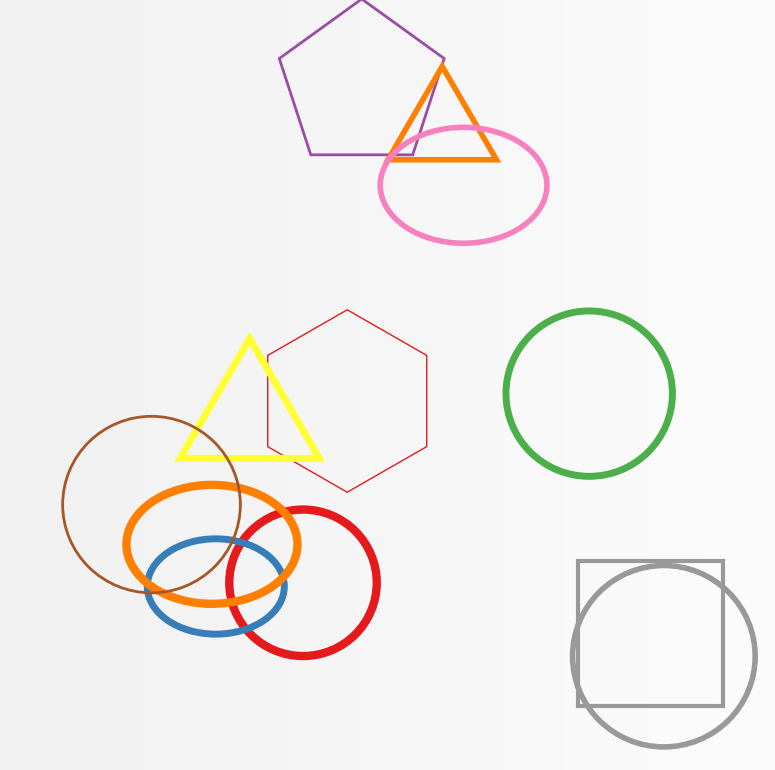[{"shape": "hexagon", "thickness": 0.5, "radius": 0.59, "center": [0.448, 0.479]}, {"shape": "circle", "thickness": 3, "radius": 0.48, "center": [0.391, 0.243]}, {"shape": "oval", "thickness": 2.5, "radius": 0.44, "center": [0.278, 0.238]}, {"shape": "circle", "thickness": 2.5, "radius": 0.54, "center": [0.76, 0.489]}, {"shape": "pentagon", "thickness": 1, "radius": 0.56, "center": [0.467, 0.889]}, {"shape": "triangle", "thickness": 2, "radius": 0.4, "center": [0.571, 0.833]}, {"shape": "oval", "thickness": 3, "radius": 0.55, "center": [0.273, 0.293]}, {"shape": "triangle", "thickness": 2.5, "radius": 0.52, "center": [0.322, 0.457]}, {"shape": "circle", "thickness": 1, "radius": 0.57, "center": [0.195, 0.345]}, {"shape": "oval", "thickness": 2, "radius": 0.54, "center": [0.598, 0.759]}, {"shape": "circle", "thickness": 2, "radius": 0.59, "center": [0.857, 0.148]}, {"shape": "square", "thickness": 1.5, "radius": 0.47, "center": [0.839, 0.177]}]